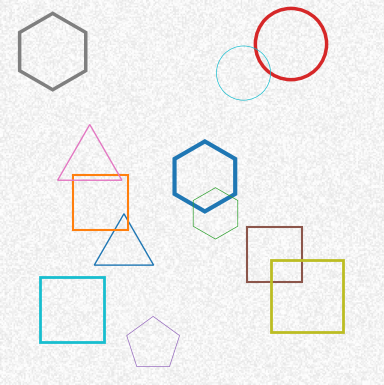[{"shape": "hexagon", "thickness": 3, "radius": 0.45, "center": [0.532, 0.542]}, {"shape": "triangle", "thickness": 1, "radius": 0.44, "center": [0.322, 0.356]}, {"shape": "square", "thickness": 1.5, "radius": 0.36, "center": [0.262, 0.474]}, {"shape": "hexagon", "thickness": 0.5, "radius": 0.33, "center": [0.56, 0.446]}, {"shape": "circle", "thickness": 2.5, "radius": 0.46, "center": [0.756, 0.886]}, {"shape": "pentagon", "thickness": 0.5, "radius": 0.36, "center": [0.398, 0.106]}, {"shape": "square", "thickness": 1.5, "radius": 0.35, "center": [0.713, 0.339]}, {"shape": "triangle", "thickness": 1, "radius": 0.48, "center": [0.233, 0.58]}, {"shape": "hexagon", "thickness": 2.5, "radius": 0.5, "center": [0.137, 0.866]}, {"shape": "square", "thickness": 2, "radius": 0.46, "center": [0.798, 0.231]}, {"shape": "circle", "thickness": 0.5, "radius": 0.35, "center": [0.633, 0.81]}, {"shape": "square", "thickness": 2, "radius": 0.42, "center": [0.187, 0.196]}]